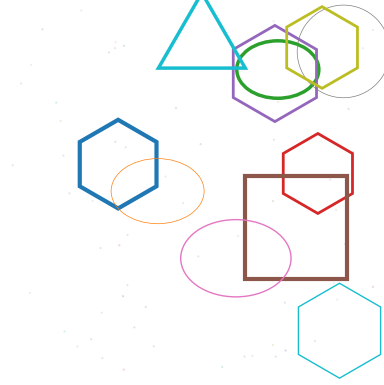[{"shape": "hexagon", "thickness": 3, "radius": 0.58, "center": [0.307, 0.574]}, {"shape": "oval", "thickness": 0.5, "radius": 0.6, "center": [0.409, 0.503]}, {"shape": "oval", "thickness": 2.5, "radius": 0.53, "center": [0.722, 0.819]}, {"shape": "hexagon", "thickness": 2, "radius": 0.52, "center": [0.826, 0.549]}, {"shape": "hexagon", "thickness": 2, "radius": 0.62, "center": [0.714, 0.809]}, {"shape": "square", "thickness": 3, "radius": 0.67, "center": [0.77, 0.409]}, {"shape": "oval", "thickness": 1, "radius": 0.72, "center": [0.613, 0.329]}, {"shape": "circle", "thickness": 0.5, "radius": 0.6, "center": [0.892, 0.866]}, {"shape": "hexagon", "thickness": 2, "radius": 0.53, "center": [0.837, 0.877]}, {"shape": "hexagon", "thickness": 1, "radius": 0.62, "center": [0.882, 0.141]}, {"shape": "triangle", "thickness": 2.5, "radius": 0.65, "center": [0.524, 0.888]}]